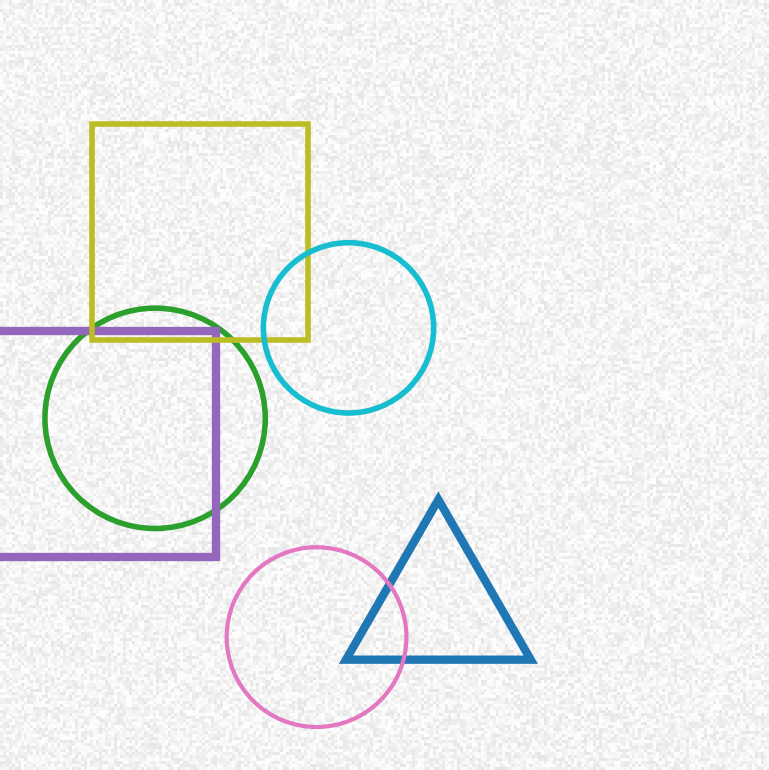[{"shape": "triangle", "thickness": 3, "radius": 0.69, "center": [0.569, 0.213]}, {"shape": "circle", "thickness": 2, "radius": 0.72, "center": [0.201, 0.457]}, {"shape": "square", "thickness": 3, "radius": 0.73, "center": [0.134, 0.423]}, {"shape": "circle", "thickness": 1.5, "radius": 0.58, "center": [0.411, 0.173]}, {"shape": "square", "thickness": 2, "radius": 0.7, "center": [0.26, 0.699]}, {"shape": "circle", "thickness": 2, "radius": 0.55, "center": [0.453, 0.574]}]